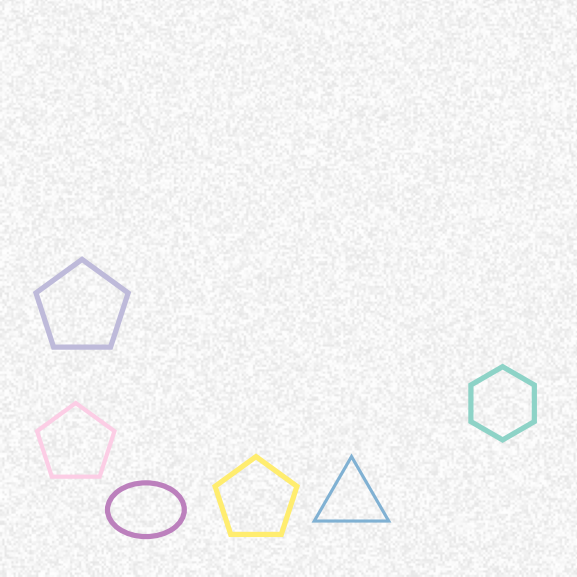[{"shape": "hexagon", "thickness": 2.5, "radius": 0.32, "center": [0.87, 0.301]}, {"shape": "pentagon", "thickness": 2.5, "radius": 0.42, "center": [0.142, 0.466]}, {"shape": "triangle", "thickness": 1.5, "radius": 0.37, "center": [0.609, 0.134]}, {"shape": "pentagon", "thickness": 2, "radius": 0.35, "center": [0.131, 0.231]}, {"shape": "oval", "thickness": 2.5, "radius": 0.33, "center": [0.253, 0.117]}, {"shape": "pentagon", "thickness": 2.5, "radius": 0.37, "center": [0.443, 0.134]}]